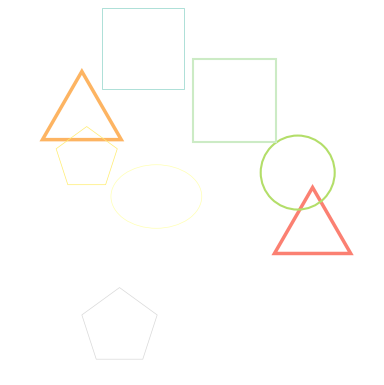[{"shape": "square", "thickness": 0.5, "radius": 0.53, "center": [0.371, 0.874]}, {"shape": "oval", "thickness": 0.5, "radius": 0.59, "center": [0.406, 0.49]}, {"shape": "triangle", "thickness": 2.5, "radius": 0.57, "center": [0.812, 0.399]}, {"shape": "triangle", "thickness": 2.5, "radius": 0.59, "center": [0.213, 0.696]}, {"shape": "circle", "thickness": 1.5, "radius": 0.48, "center": [0.773, 0.552]}, {"shape": "pentagon", "thickness": 0.5, "radius": 0.51, "center": [0.31, 0.15]}, {"shape": "square", "thickness": 1.5, "radius": 0.54, "center": [0.609, 0.738]}, {"shape": "pentagon", "thickness": 0.5, "radius": 0.42, "center": [0.225, 0.588]}]